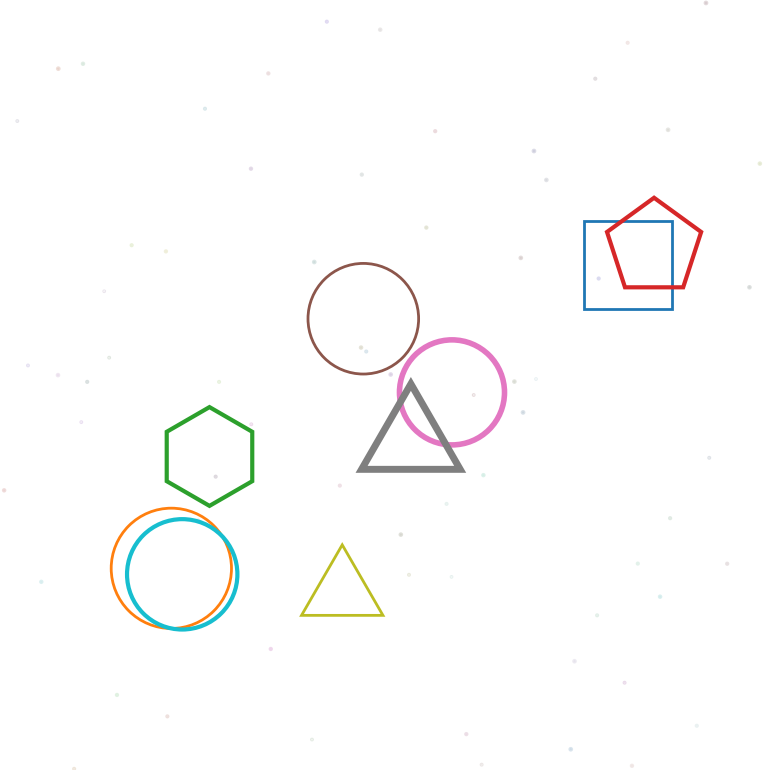[{"shape": "square", "thickness": 1, "radius": 0.29, "center": [0.816, 0.656]}, {"shape": "circle", "thickness": 1, "radius": 0.39, "center": [0.223, 0.262]}, {"shape": "hexagon", "thickness": 1.5, "radius": 0.32, "center": [0.272, 0.407]}, {"shape": "pentagon", "thickness": 1.5, "radius": 0.32, "center": [0.849, 0.679]}, {"shape": "circle", "thickness": 1, "radius": 0.36, "center": [0.472, 0.586]}, {"shape": "circle", "thickness": 2, "radius": 0.34, "center": [0.587, 0.49]}, {"shape": "triangle", "thickness": 2.5, "radius": 0.37, "center": [0.534, 0.427]}, {"shape": "triangle", "thickness": 1, "radius": 0.31, "center": [0.444, 0.231]}, {"shape": "circle", "thickness": 1.5, "radius": 0.36, "center": [0.237, 0.254]}]